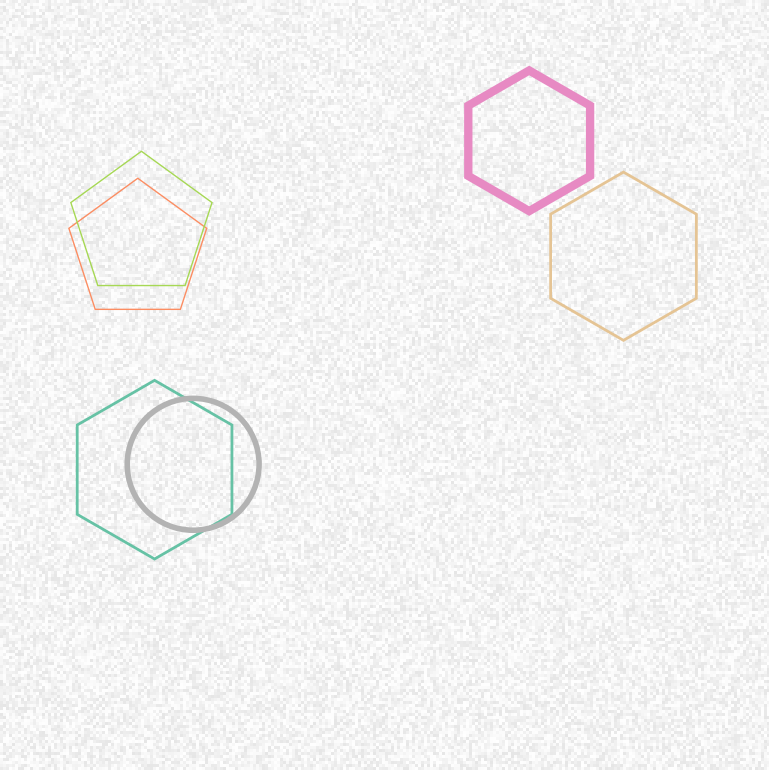[{"shape": "hexagon", "thickness": 1, "radius": 0.58, "center": [0.201, 0.39]}, {"shape": "pentagon", "thickness": 0.5, "radius": 0.47, "center": [0.179, 0.674]}, {"shape": "hexagon", "thickness": 3, "radius": 0.46, "center": [0.687, 0.817]}, {"shape": "pentagon", "thickness": 0.5, "radius": 0.48, "center": [0.184, 0.707]}, {"shape": "hexagon", "thickness": 1, "radius": 0.55, "center": [0.81, 0.667]}, {"shape": "circle", "thickness": 2, "radius": 0.43, "center": [0.251, 0.397]}]